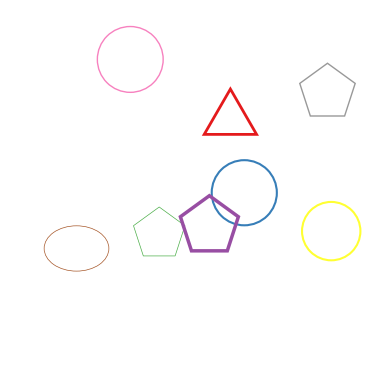[{"shape": "triangle", "thickness": 2, "radius": 0.39, "center": [0.598, 0.69]}, {"shape": "circle", "thickness": 1.5, "radius": 0.42, "center": [0.635, 0.499]}, {"shape": "pentagon", "thickness": 0.5, "radius": 0.35, "center": [0.414, 0.392]}, {"shape": "pentagon", "thickness": 2.5, "radius": 0.4, "center": [0.544, 0.413]}, {"shape": "circle", "thickness": 1.5, "radius": 0.38, "center": [0.86, 0.4]}, {"shape": "oval", "thickness": 0.5, "radius": 0.42, "center": [0.199, 0.355]}, {"shape": "circle", "thickness": 1, "radius": 0.43, "center": [0.338, 0.846]}, {"shape": "pentagon", "thickness": 1, "radius": 0.38, "center": [0.851, 0.76]}]